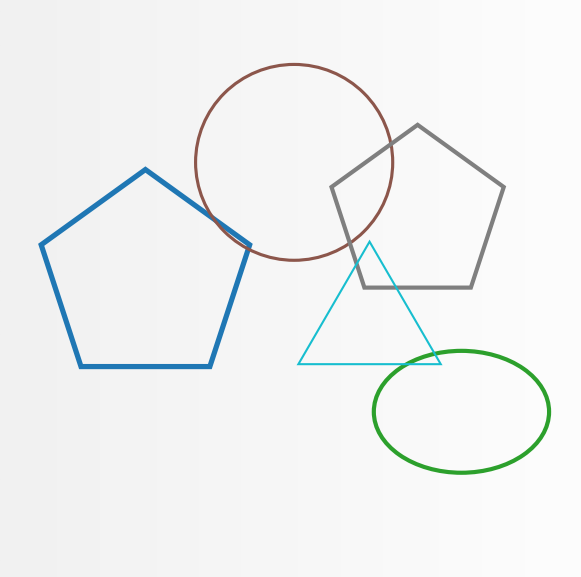[{"shape": "pentagon", "thickness": 2.5, "radius": 0.94, "center": [0.25, 0.517]}, {"shape": "oval", "thickness": 2, "radius": 0.75, "center": [0.794, 0.286]}, {"shape": "circle", "thickness": 1.5, "radius": 0.85, "center": [0.506, 0.718]}, {"shape": "pentagon", "thickness": 2, "radius": 0.78, "center": [0.718, 0.627]}, {"shape": "triangle", "thickness": 1, "radius": 0.71, "center": [0.636, 0.439]}]